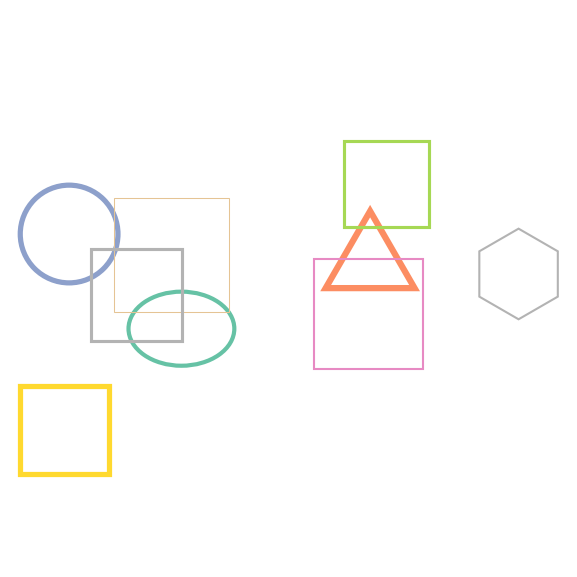[{"shape": "oval", "thickness": 2, "radius": 0.46, "center": [0.314, 0.43]}, {"shape": "triangle", "thickness": 3, "radius": 0.44, "center": [0.641, 0.545]}, {"shape": "circle", "thickness": 2.5, "radius": 0.42, "center": [0.12, 0.594]}, {"shape": "square", "thickness": 1, "radius": 0.47, "center": [0.638, 0.455]}, {"shape": "square", "thickness": 1.5, "radius": 0.37, "center": [0.669, 0.681]}, {"shape": "square", "thickness": 2.5, "radius": 0.38, "center": [0.111, 0.255]}, {"shape": "square", "thickness": 0.5, "radius": 0.5, "center": [0.297, 0.557]}, {"shape": "hexagon", "thickness": 1, "radius": 0.39, "center": [0.898, 0.525]}, {"shape": "square", "thickness": 1.5, "radius": 0.4, "center": [0.236, 0.488]}]